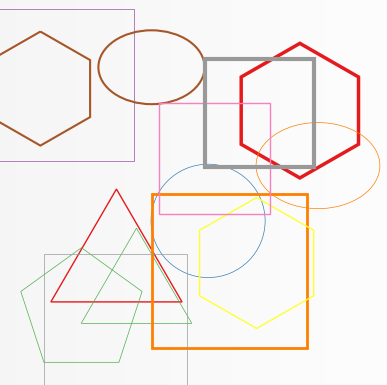[{"shape": "hexagon", "thickness": 2.5, "radius": 0.87, "center": [0.774, 0.713]}, {"shape": "triangle", "thickness": 1, "radius": 0.98, "center": [0.3, 0.314]}, {"shape": "circle", "thickness": 0.5, "radius": 0.74, "center": [0.537, 0.426]}, {"shape": "triangle", "thickness": 0.5, "radius": 0.82, "center": [0.352, 0.242]}, {"shape": "pentagon", "thickness": 0.5, "radius": 0.82, "center": [0.21, 0.192]}, {"shape": "square", "thickness": 0.5, "radius": 0.99, "center": [0.148, 0.779]}, {"shape": "oval", "thickness": 0.5, "radius": 0.8, "center": [0.821, 0.57]}, {"shape": "square", "thickness": 2, "radius": 1.0, "center": [0.592, 0.297]}, {"shape": "hexagon", "thickness": 1, "radius": 0.85, "center": [0.662, 0.317]}, {"shape": "hexagon", "thickness": 1.5, "radius": 0.74, "center": [0.104, 0.77]}, {"shape": "oval", "thickness": 1.5, "radius": 0.69, "center": [0.391, 0.825]}, {"shape": "square", "thickness": 1, "radius": 0.72, "center": [0.554, 0.587]}, {"shape": "square", "thickness": 0.5, "radius": 0.92, "center": [0.298, 0.156]}, {"shape": "square", "thickness": 3, "radius": 0.7, "center": [0.669, 0.707]}]